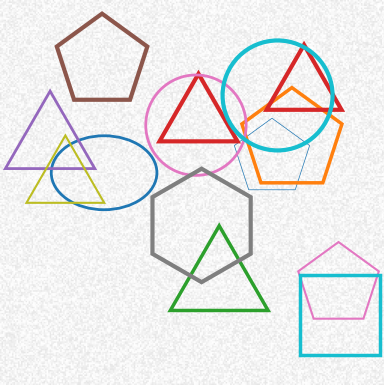[{"shape": "oval", "thickness": 2, "radius": 0.69, "center": [0.27, 0.551]}, {"shape": "pentagon", "thickness": 0.5, "radius": 0.51, "center": [0.706, 0.59]}, {"shape": "pentagon", "thickness": 2.5, "radius": 0.68, "center": [0.758, 0.636]}, {"shape": "triangle", "thickness": 2.5, "radius": 0.73, "center": [0.569, 0.267]}, {"shape": "triangle", "thickness": 3, "radius": 0.58, "center": [0.516, 0.691]}, {"shape": "triangle", "thickness": 3, "radius": 0.56, "center": [0.79, 0.771]}, {"shape": "triangle", "thickness": 2, "radius": 0.67, "center": [0.13, 0.629]}, {"shape": "pentagon", "thickness": 3, "radius": 0.62, "center": [0.265, 0.841]}, {"shape": "pentagon", "thickness": 1.5, "radius": 0.55, "center": [0.879, 0.261]}, {"shape": "circle", "thickness": 2, "radius": 0.65, "center": [0.509, 0.675]}, {"shape": "hexagon", "thickness": 3, "radius": 0.74, "center": [0.524, 0.414]}, {"shape": "triangle", "thickness": 1.5, "radius": 0.58, "center": [0.17, 0.531]}, {"shape": "square", "thickness": 2.5, "radius": 0.52, "center": [0.883, 0.183]}, {"shape": "circle", "thickness": 3, "radius": 0.71, "center": [0.721, 0.752]}]